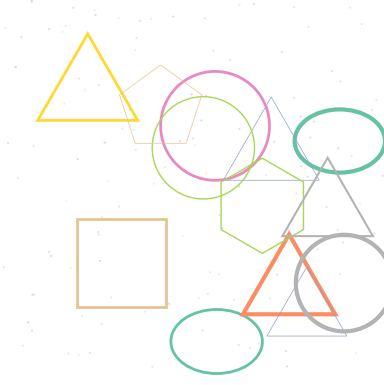[{"shape": "oval", "thickness": 3, "radius": 0.59, "center": [0.883, 0.634]}, {"shape": "oval", "thickness": 2, "radius": 0.59, "center": [0.563, 0.113]}, {"shape": "triangle", "thickness": 3, "radius": 0.69, "center": [0.751, 0.253]}, {"shape": "triangle", "thickness": 0.5, "radius": 0.72, "center": [0.704, 0.604]}, {"shape": "triangle", "thickness": 0.5, "radius": 0.6, "center": [0.797, 0.187]}, {"shape": "circle", "thickness": 2, "radius": 0.71, "center": [0.559, 0.673]}, {"shape": "hexagon", "thickness": 1, "radius": 0.62, "center": [0.681, 0.465]}, {"shape": "circle", "thickness": 1, "radius": 0.66, "center": [0.528, 0.616]}, {"shape": "triangle", "thickness": 2, "radius": 0.75, "center": [0.228, 0.762]}, {"shape": "pentagon", "thickness": 0.5, "radius": 0.56, "center": [0.417, 0.719]}, {"shape": "square", "thickness": 2, "radius": 0.57, "center": [0.315, 0.317]}, {"shape": "circle", "thickness": 3, "radius": 0.63, "center": [0.894, 0.265]}, {"shape": "triangle", "thickness": 1.5, "radius": 0.68, "center": [0.851, 0.455]}]